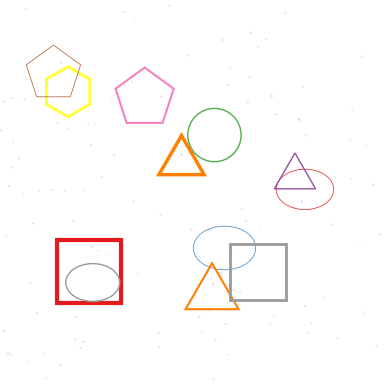[{"shape": "square", "thickness": 3, "radius": 0.42, "center": [0.232, 0.295]}, {"shape": "oval", "thickness": 0.5, "radius": 0.37, "center": [0.792, 0.508]}, {"shape": "oval", "thickness": 0.5, "radius": 0.41, "center": [0.583, 0.356]}, {"shape": "circle", "thickness": 1, "radius": 0.35, "center": [0.557, 0.649]}, {"shape": "triangle", "thickness": 1, "radius": 0.31, "center": [0.766, 0.541]}, {"shape": "triangle", "thickness": 2.5, "radius": 0.34, "center": [0.471, 0.58]}, {"shape": "triangle", "thickness": 1.5, "radius": 0.4, "center": [0.551, 0.237]}, {"shape": "hexagon", "thickness": 2, "radius": 0.33, "center": [0.177, 0.762]}, {"shape": "pentagon", "thickness": 0.5, "radius": 0.37, "center": [0.139, 0.809]}, {"shape": "pentagon", "thickness": 1.5, "radius": 0.4, "center": [0.376, 0.745]}, {"shape": "oval", "thickness": 1, "radius": 0.35, "center": [0.241, 0.266]}, {"shape": "square", "thickness": 2, "radius": 0.36, "center": [0.67, 0.293]}]